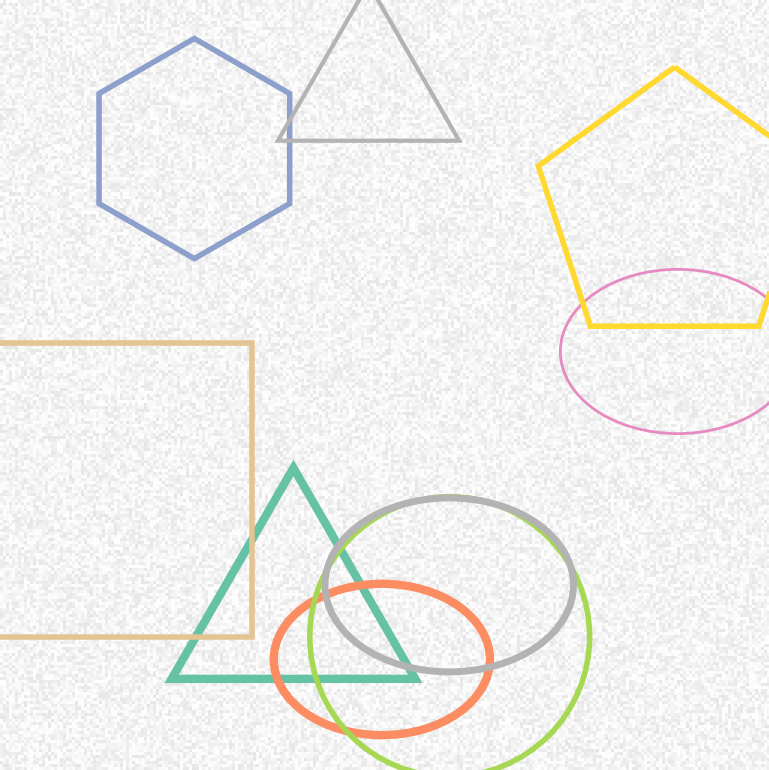[{"shape": "triangle", "thickness": 3, "radius": 0.91, "center": [0.381, 0.21]}, {"shape": "oval", "thickness": 3, "radius": 0.7, "center": [0.496, 0.144]}, {"shape": "hexagon", "thickness": 2, "radius": 0.71, "center": [0.252, 0.807]}, {"shape": "oval", "thickness": 1, "radius": 0.76, "center": [0.88, 0.544]}, {"shape": "circle", "thickness": 2, "radius": 0.91, "center": [0.584, 0.173]}, {"shape": "pentagon", "thickness": 2, "radius": 0.93, "center": [0.876, 0.727]}, {"shape": "square", "thickness": 2, "radius": 0.95, "center": [0.136, 0.364]}, {"shape": "triangle", "thickness": 1.5, "radius": 0.68, "center": [0.479, 0.885]}, {"shape": "oval", "thickness": 2.5, "radius": 0.81, "center": [0.583, 0.24]}]